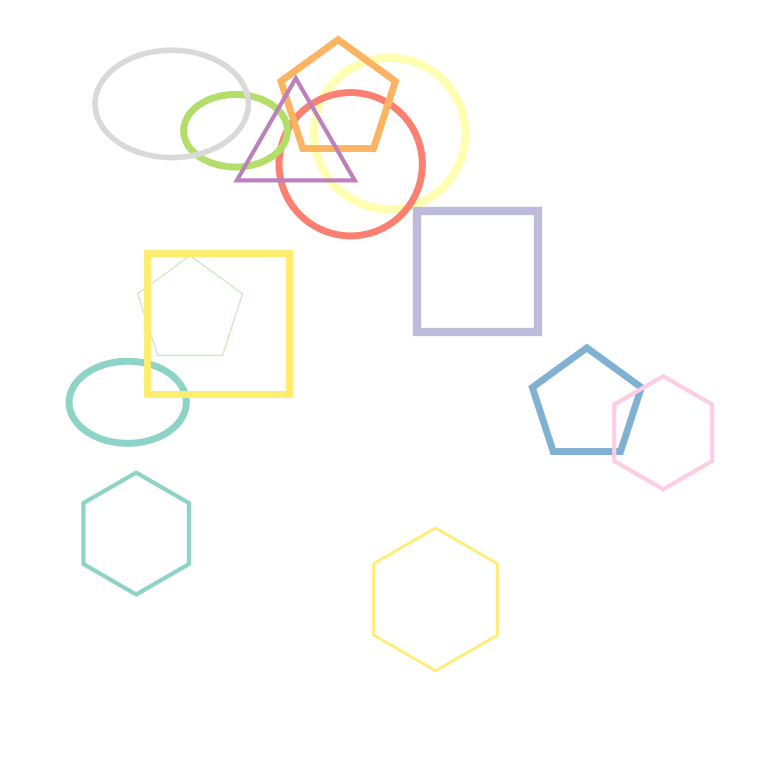[{"shape": "oval", "thickness": 2.5, "radius": 0.38, "center": [0.166, 0.478]}, {"shape": "hexagon", "thickness": 1.5, "radius": 0.4, "center": [0.177, 0.307]}, {"shape": "circle", "thickness": 3, "radius": 0.49, "center": [0.506, 0.827]}, {"shape": "square", "thickness": 3, "radius": 0.39, "center": [0.621, 0.648]}, {"shape": "circle", "thickness": 2.5, "radius": 0.47, "center": [0.455, 0.787]}, {"shape": "pentagon", "thickness": 2.5, "radius": 0.37, "center": [0.762, 0.474]}, {"shape": "pentagon", "thickness": 2.5, "radius": 0.39, "center": [0.439, 0.87]}, {"shape": "oval", "thickness": 2.5, "radius": 0.34, "center": [0.306, 0.83]}, {"shape": "hexagon", "thickness": 1.5, "radius": 0.37, "center": [0.861, 0.438]}, {"shape": "oval", "thickness": 2, "radius": 0.5, "center": [0.223, 0.865]}, {"shape": "triangle", "thickness": 1.5, "radius": 0.44, "center": [0.384, 0.81]}, {"shape": "pentagon", "thickness": 0.5, "radius": 0.36, "center": [0.247, 0.596]}, {"shape": "hexagon", "thickness": 1, "radius": 0.46, "center": [0.566, 0.222]}, {"shape": "square", "thickness": 2.5, "radius": 0.46, "center": [0.283, 0.58]}]